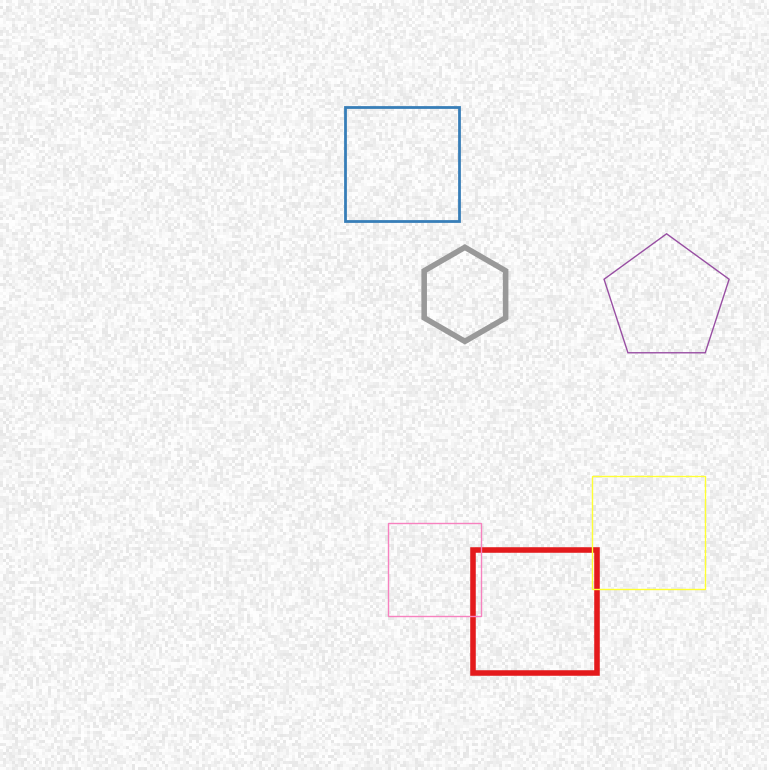[{"shape": "square", "thickness": 2, "radius": 0.4, "center": [0.695, 0.206]}, {"shape": "square", "thickness": 1, "radius": 0.37, "center": [0.522, 0.787]}, {"shape": "pentagon", "thickness": 0.5, "radius": 0.43, "center": [0.866, 0.611]}, {"shape": "square", "thickness": 0.5, "radius": 0.37, "center": [0.842, 0.308]}, {"shape": "square", "thickness": 0.5, "radius": 0.3, "center": [0.565, 0.261]}, {"shape": "hexagon", "thickness": 2, "radius": 0.31, "center": [0.604, 0.618]}]